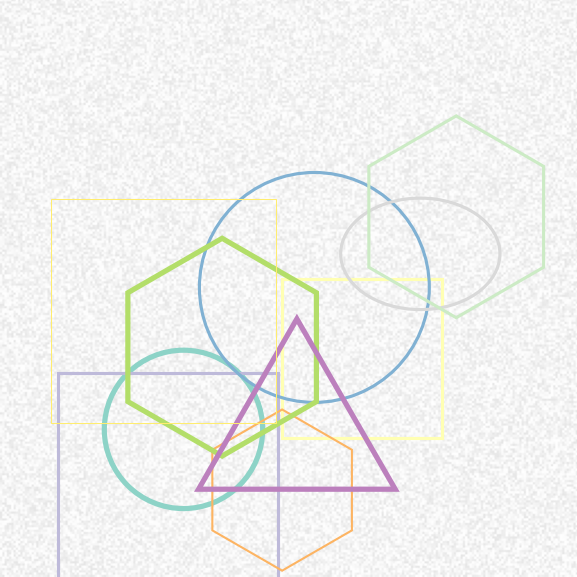[{"shape": "circle", "thickness": 2.5, "radius": 0.69, "center": [0.318, 0.256]}, {"shape": "square", "thickness": 1.5, "radius": 0.69, "center": [0.627, 0.379]}, {"shape": "square", "thickness": 1.5, "radius": 0.95, "center": [0.291, 0.163]}, {"shape": "circle", "thickness": 1.5, "radius": 1.0, "center": [0.544, 0.501]}, {"shape": "hexagon", "thickness": 1, "radius": 0.7, "center": [0.489, 0.151]}, {"shape": "hexagon", "thickness": 2.5, "radius": 0.94, "center": [0.385, 0.398]}, {"shape": "oval", "thickness": 1.5, "radius": 0.69, "center": [0.728, 0.56]}, {"shape": "triangle", "thickness": 2.5, "radius": 0.98, "center": [0.514, 0.25]}, {"shape": "hexagon", "thickness": 1.5, "radius": 0.87, "center": [0.79, 0.624]}, {"shape": "square", "thickness": 0.5, "radius": 0.97, "center": [0.283, 0.461]}]